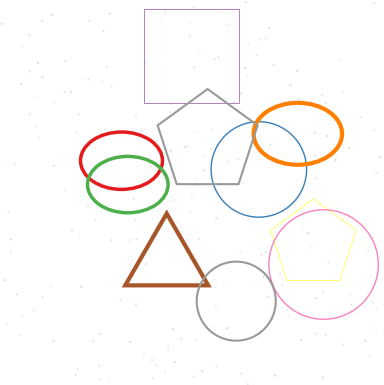[{"shape": "oval", "thickness": 2.5, "radius": 0.53, "center": [0.316, 0.583]}, {"shape": "circle", "thickness": 1, "radius": 0.62, "center": [0.672, 0.56]}, {"shape": "oval", "thickness": 2.5, "radius": 0.52, "center": [0.332, 0.521]}, {"shape": "square", "thickness": 0.5, "radius": 0.61, "center": [0.497, 0.854]}, {"shape": "oval", "thickness": 3, "radius": 0.57, "center": [0.774, 0.652]}, {"shape": "pentagon", "thickness": 0.5, "radius": 0.58, "center": [0.814, 0.366]}, {"shape": "triangle", "thickness": 3, "radius": 0.62, "center": [0.433, 0.321]}, {"shape": "circle", "thickness": 1, "radius": 0.71, "center": [0.841, 0.313]}, {"shape": "circle", "thickness": 1.5, "radius": 0.51, "center": [0.614, 0.218]}, {"shape": "pentagon", "thickness": 1.5, "radius": 0.68, "center": [0.539, 0.632]}]